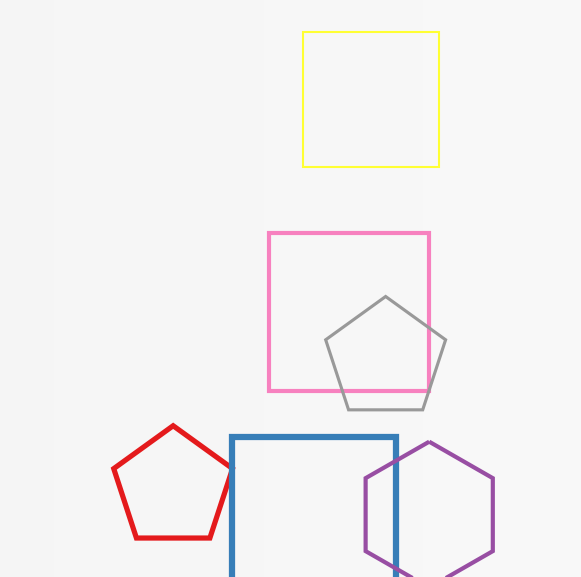[{"shape": "pentagon", "thickness": 2.5, "radius": 0.54, "center": [0.298, 0.154]}, {"shape": "square", "thickness": 3, "radius": 0.7, "center": [0.54, 0.102]}, {"shape": "hexagon", "thickness": 2, "radius": 0.63, "center": [0.738, 0.108]}, {"shape": "square", "thickness": 1, "radius": 0.58, "center": [0.638, 0.827]}, {"shape": "square", "thickness": 2, "radius": 0.68, "center": [0.6, 0.458]}, {"shape": "pentagon", "thickness": 1.5, "radius": 0.54, "center": [0.663, 0.377]}]